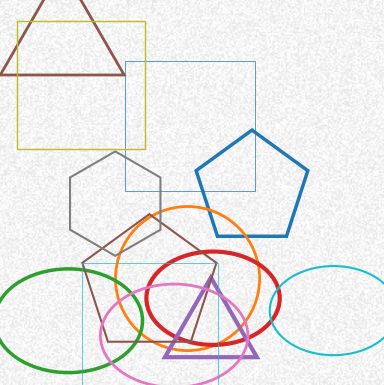[{"shape": "square", "thickness": 0.5, "radius": 0.84, "center": [0.493, 0.672]}, {"shape": "pentagon", "thickness": 2.5, "radius": 0.76, "center": [0.654, 0.51]}, {"shape": "circle", "thickness": 2, "radius": 0.94, "center": [0.487, 0.277]}, {"shape": "oval", "thickness": 2.5, "radius": 0.96, "center": [0.178, 0.167]}, {"shape": "oval", "thickness": 3, "radius": 0.87, "center": [0.553, 0.225]}, {"shape": "triangle", "thickness": 3, "radius": 0.69, "center": [0.548, 0.141]}, {"shape": "pentagon", "thickness": 1.5, "radius": 0.92, "center": [0.388, 0.261]}, {"shape": "triangle", "thickness": 2, "radius": 0.93, "center": [0.162, 0.898]}, {"shape": "oval", "thickness": 2, "radius": 0.96, "center": [0.452, 0.128]}, {"shape": "hexagon", "thickness": 1.5, "radius": 0.68, "center": [0.299, 0.471]}, {"shape": "square", "thickness": 1, "radius": 0.83, "center": [0.211, 0.779]}, {"shape": "square", "thickness": 0.5, "radius": 0.89, "center": [0.39, 0.139]}, {"shape": "oval", "thickness": 1.5, "radius": 0.83, "center": [0.866, 0.193]}]